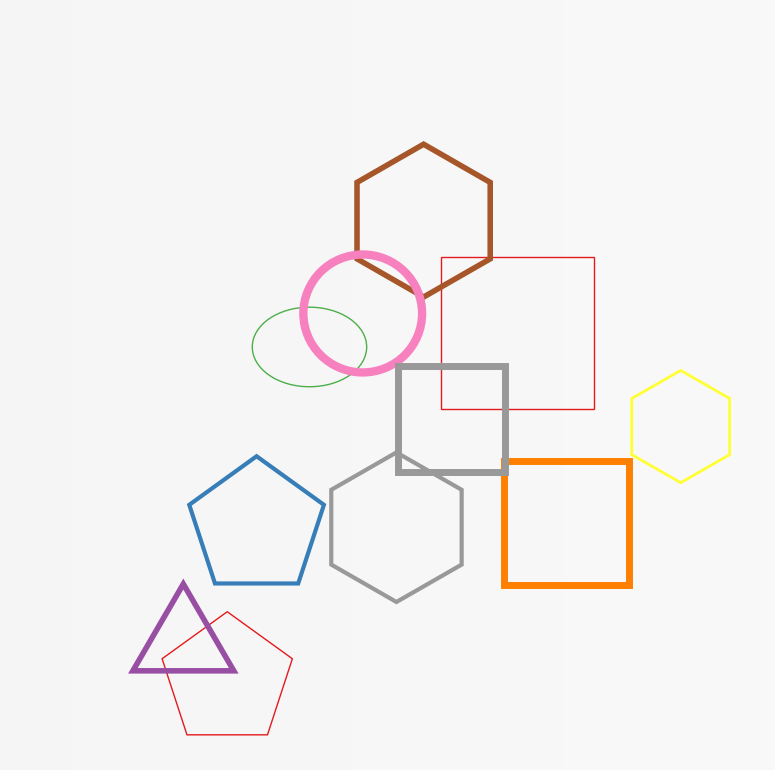[{"shape": "square", "thickness": 0.5, "radius": 0.49, "center": [0.668, 0.567]}, {"shape": "pentagon", "thickness": 0.5, "radius": 0.44, "center": [0.293, 0.117]}, {"shape": "pentagon", "thickness": 1.5, "radius": 0.46, "center": [0.331, 0.316]}, {"shape": "oval", "thickness": 0.5, "radius": 0.37, "center": [0.399, 0.549]}, {"shape": "triangle", "thickness": 2, "radius": 0.38, "center": [0.237, 0.166]}, {"shape": "square", "thickness": 2.5, "radius": 0.4, "center": [0.731, 0.32]}, {"shape": "hexagon", "thickness": 1, "radius": 0.36, "center": [0.878, 0.446]}, {"shape": "hexagon", "thickness": 2, "radius": 0.5, "center": [0.547, 0.713]}, {"shape": "circle", "thickness": 3, "radius": 0.38, "center": [0.468, 0.593]}, {"shape": "hexagon", "thickness": 1.5, "radius": 0.49, "center": [0.512, 0.315]}, {"shape": "square", "thickness": 2.5, "radius": 0.35, "center": [0.583, 0.456]}]